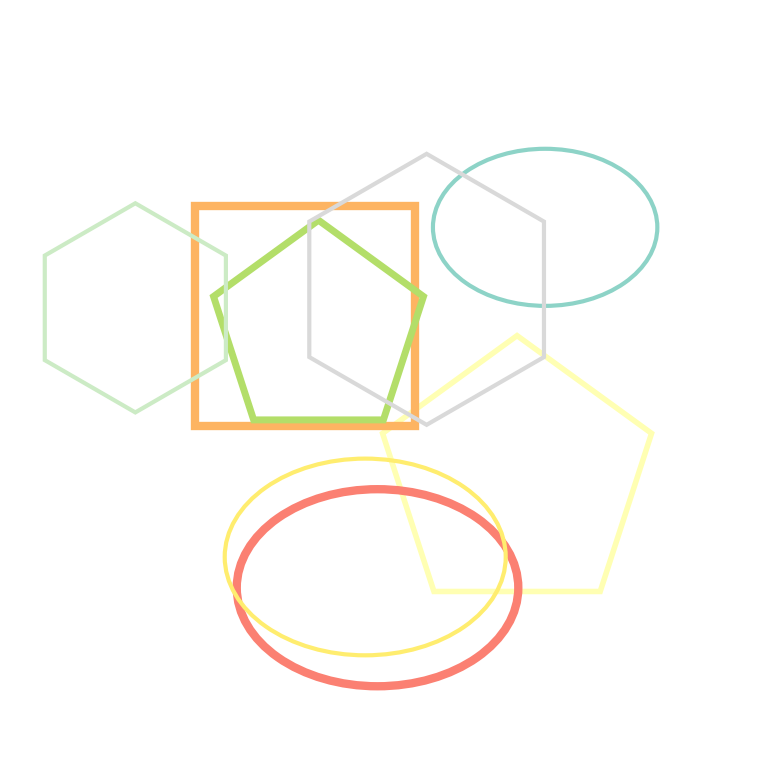[{"shape": "oval", "thickness": 1.5, "radius": 0.73, "center": [0.708, 0.705]}, {"shape": "pentagon", "thickness": 2, "radius": 0.92, "center": [0.672, 0.38]}, {"shape": "oval", "thickness": 3, "radius": 0.91, "center": [0.49, 0.237]}, {"shape": "square", "thickness": 3, "radius": 0.71, "center": [0.396, 0.589]}, {"shape": "pentagon", "thickness": 2.5, "radius": 0.72, "center": [0.414, 0.571]}, {"shape": "hexagon", "thickness": 1.5, "radius": 0.88, "center": [0.554, 0.624]}, {"shape": "hexagon", "thickness": 1.5, "radius": 0.68, "center": [0.176, 0.6]}, {"shape": "oval", "thickness": 1.5, "radius": 0.91, "center": [0.474, 0.277]}]